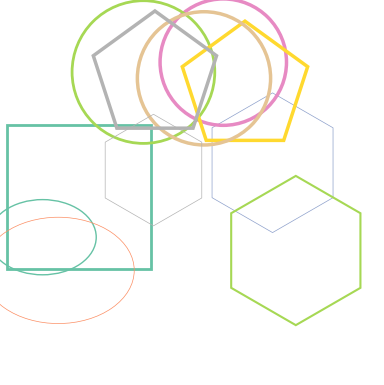[{"shape": "oval", "thickness": 1, "radius": 0.7, "center": [0.11, 0.384]}, {"shape": "square", "thickness": 2, "radius": 0.93, "center": [0.206, 0.489]}, {"shape": "oval", "thickness": 0.5, "radius": 0.99, "center": [0.151, 0.298]}, {"shape": "hexagon", "thickness": 0.5, "radius": 0.91, "center": [0.708, 0.577]}, {"shape": "circle", "thickness": 2.5, "radius": 0.82, "center": [0.58, 0.839]}, {"shape": "circle", "thickness": 2, "radius": 0.93, "center": [0.373, 0.813]}, {"shape": "hexagon", "thickness": 1.5, "radius": 0.97, "center": [0.768, 0.349]}, {"shape": "pentagon", "thickness": 2.5, "radius": 0.86, "center": [0.636, 0.774]}, {"shape": "circle", "thickness": 2.5, "radius": 0.87, "center": [0.53, 0.797]}, {"shape": "pentagon", "thickness": 2.5, "radius": 0.84, "center": [0.402, 0.803]}, {"shape": "hexagon", "thickness": 0.5, "radius": 0.72, "center": [0.399, 0.558]}]